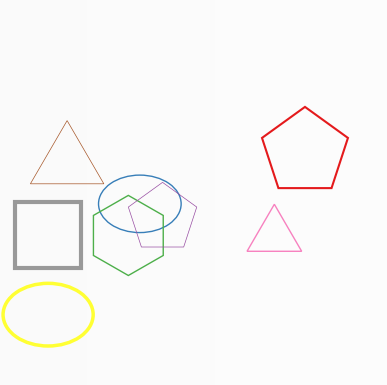[{"shape": "pentagon", "thickness": 1.5, "radius": 0.58, "center": [0.787, 0.606]}, {"shape": "oval", "thickness": 1, "radius": 0.53, "center": [0.361, 0.471]}, {"shape": "hexagon", "thickness": 1, "radius": 0.52, "center": [0.331, 0.388]}, {"shape": "pentagon", "thickness": 0.5, "radius": 0.46, "center": [0.419, 0.434]}, {"shape": "oval", "thickness": 2.5, "radius": 0.58, "center": [0.124, 0.183]}, {"shape": "triangle", "thickness": 0.5, "radius": 0.55, "center": [0.173, 0.577]}, {"shape": "triangle", "thickness": 1, "radius": 0.41, "center": [0.708, 0.388]}, {"shape": "square", "thickness": 3, "radius": 0.43, "center": [0.123, 0.389]}]